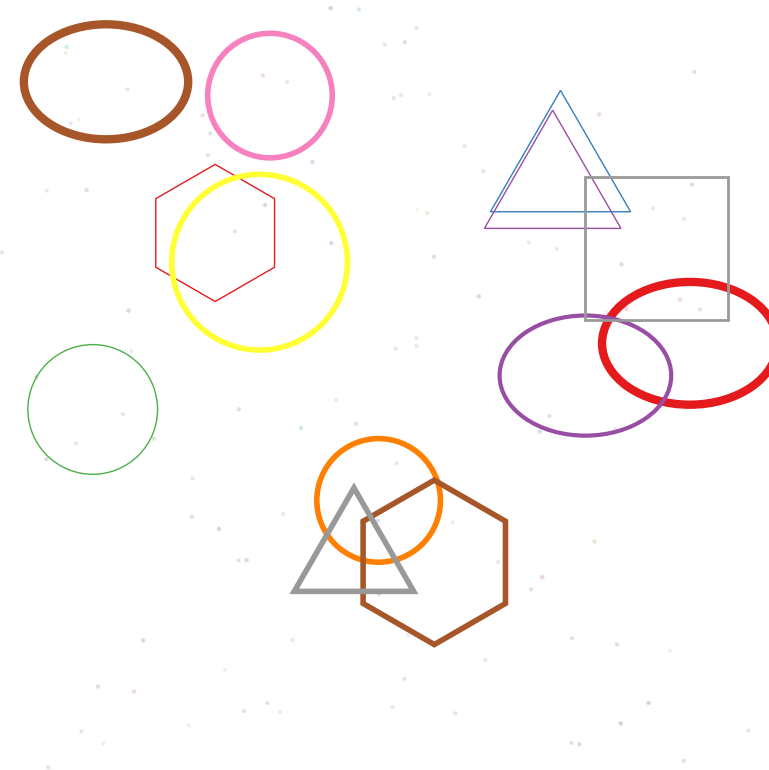[{"shape": "hexagon", "thickness": 0.5, "radius": 0.45, "center": [0.279, 0.697]}, {"shape": "oval", "thickness": 3, "radius": 0.57, "center": [0.896, 0.554]}, {"shape": "triangle", "thickness": 0.5, "radius": 0.53, "center": [0.728, 0.778]}, {"shape": "circle", "thickness": 0.5, "radius": 0.42, "center": [0.12, 0.468]}, {"shape": "triangle", "thickness": 0.5, "radius": 0.51, "center": [0.718, 0.755]}, {"shape": "oval", "thickness": 1.5, "radius": 0.56, "center": [0.76, 0.512]}, {"shape": "circle", "thickness": 2, "radius": 0.4, "center": [0.492, 0.35]}, {"shape": "circle", "thickness": 2, "radius": 0.57, "center": [0.337, 0.659]}, {"shape": "oval", "thickness": 3, "radius": 0.53, "center": [0.138, 0.894]}, {"shape": "hexagon", "thickness": 2, "radius": 0.53, "center": [0.564, 0.27]}, {"shape": "circle", "thickness": 2, "radius": 0.4, "center": [0.351, 0.876]}, {"shape": "triangle", "thickness": 2, "radius": 0.45, "center": [0.46, 0.277]}, {"shape": "square", "thickness": 1, "radius": 0.47, "center": [0.853, 0.677]}]